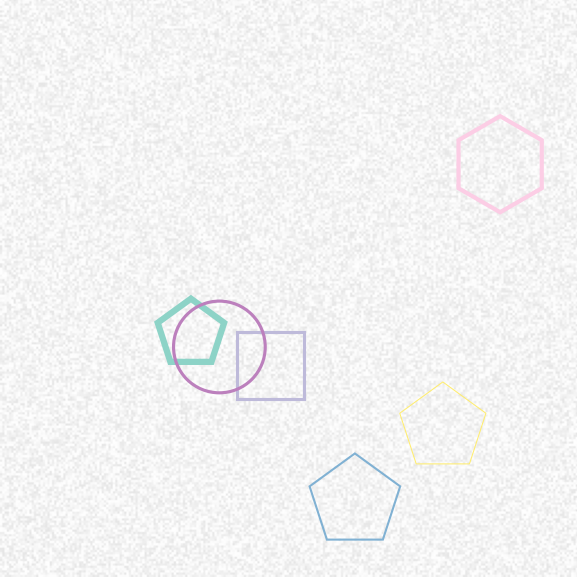[{"shape": "pentagon", "thickness": 3, "radius": 0.3, "center": [0.331, 0.421]}, {"shape": "square", "thickness": 1.5, "radius": 0.29, "center": [0.468, 0.366]}, {"shape": "pentagon", "thickness": 1, "radius": 0.41, "center": [0.615, 0.131]}, {"shape": "hexagon", "thickness": 2, "radius": 0.42, "center": [0.866, 0.715]}, {"shape": "circle", "thickness": 1.5, "radius": 0.4, "center": [0.38, 0.398]}, {"shape": "pentagon", "thickness": 0.5, "radius": 0.39, "center": [0.767, 0.259]}]